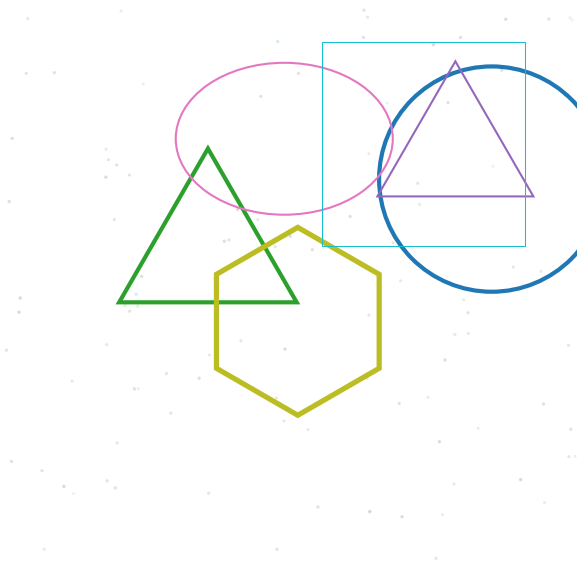[{"shape": "circle", "thickness": 2, "radius": 0.98, "center": [0.852, 0.689]}, {"shape": "triangle", "thickness": 2, "radius": 0.89, "center": [0.36, 0.564]}, {"shape": "triangle", "thickness": 1, "radius": 0.78, "center": [0.789, 0.737]}, {"shape": "oval", "thickness": 1, "radius": 0.94, "center": [0.492, 0.759]}, {"shape": "hexagon", "thickness": 2.5, "radius": 0.81, "center": [0.516, 0.443]}, {"shape": "square", "thickness": 0.5, "radius": 0.88, "center": [0.733, 0.75]}]